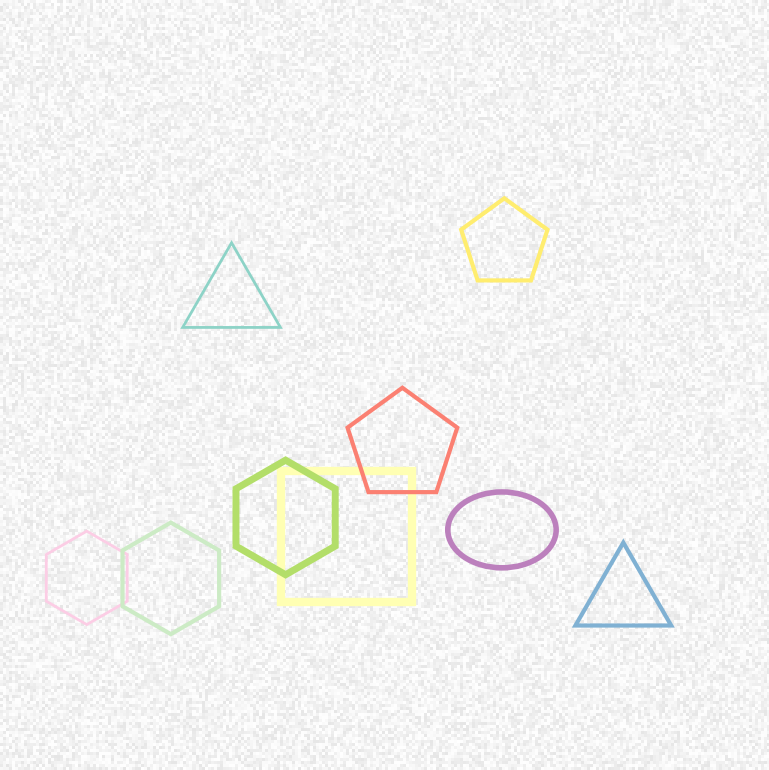[{"shape": "triangle", "thickness": 1, "radius": 0.37, "center": [0.301, 0.611]}, {"shape": "square", "thickness": 3, "radius": 0.42, "center": [0.45, 0.303]}, {"shape": "pentagon", "thickness": 1.5, "radius": 0.37, "center": [0.523, 0.421]}, {"shape": "triangle", "thickness": 1.5, "radius": 0.36, "center": [0.809, 0.224]}, {"shape": "hexagon", "thickness": 2.5, "radius": 0.37, "center": [0.371, 0.328]}, {"shape": "hexagon", "thickness": 1, "radius": 0.3, "center": [0.113, 0.25]}, {"shape": "oval", "thickness": 2, "radius": 0.35, "center": [0.652, 0.312]}, {"shape": "hexagon", "thickness": 1.5, "radius": 0.36, "center": [0.222, 0.249]}, {"shape": "pentagon", "thickness": 1.5, "radius": 0.29, "center": [0.655, 0.684]}]